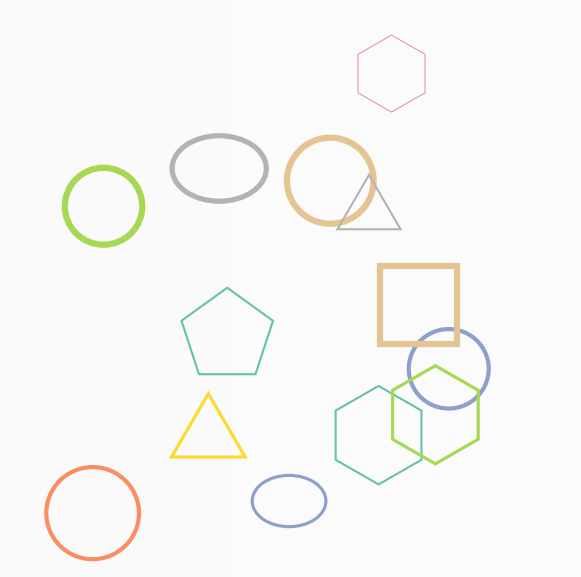[{"shape": "pentagon", "thickness": 1, "radius": 0.41, "center": [0.391, 0.418]}, {"shape": "hexagon", "thickness": 1, "radius": 0.43, "center": [0.651, 0.246]}, {"shape": "circle", "thickness": 2, "radius": 0.4, "center": [0.159, 0.111]}, {"shape": "circle", "thickness": 2, "radius": 0.34, "center": [0.772, 0.361]}, {"shape": "oval", "thickness": 1.5, "radius": 0.32, "center": [0.497, 0.132]}, {"shape": "hexagon", "thickness": 0.5, "radius": 0.33, "center": [0.674, 0.872]}, {"shape": "hexagon", "thickness": 1.5, "radius": 0.42, "center": [0.749, 0.281]}, {"shape": "circle", "thickness": 3, "radius": 0.33, "center": [0.178, 0.642]}, {"shape": "triangle", "thickness": 1.5, "radius": 0.37, "center": [0.358, 0.244]}, {"shape": "square", "thickness": 3, "radius": 0.33, "center": [0.72, 0.471]}, {"shape": "circle", "thickness": 3, "radius": 0.37, "center": [0.568, 0.686]}, {"shape": "oval", "thickness": 2.5, "radius": 0.41, "center": [0.377, 0.707]}, {"shape": "triangle", "thickness": 1, "radius": 0.31, "center": [0.635, 0.634]}]